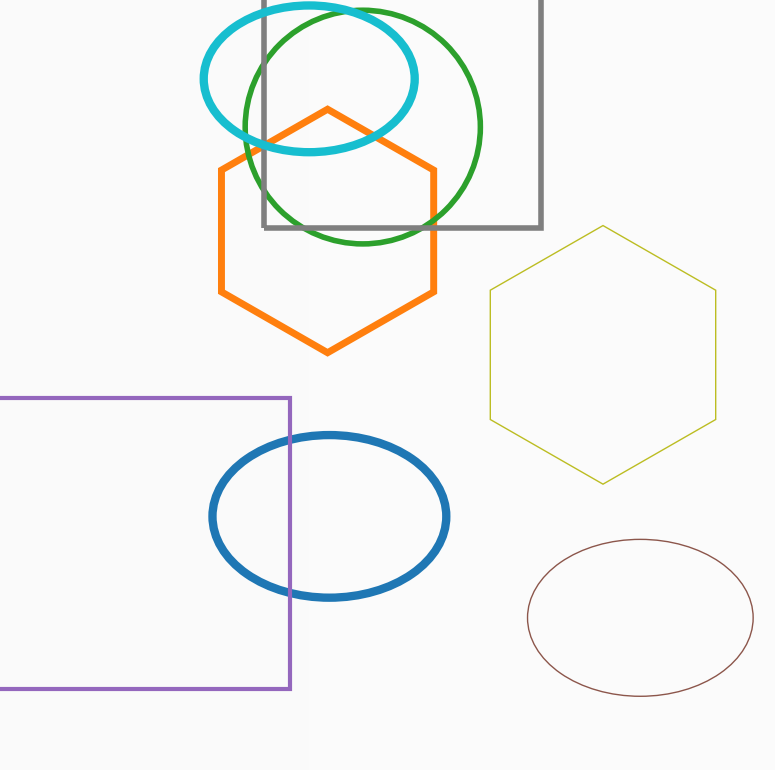[{"shape": "oval", "thickness": 3, "radius": 0.75, "center": [0.425, 0.329]}, {"shape": "hexagon", "thickness": 2.5, "radius": 0.79, "center": [0.423, 0.7]}, {"shape": "circle", "thickness": 2, "radius": 0.76, "center": [0.468, 0.835]}, {"shape": "square", "thickness": 1.5, "radius": 0.95, "center": [0.185, 0.294]}, {"shape": "oval", "thickness": 0.5, "radius": 0.73, "center": [0.826, 0.198]}, {"shape": "square", "thickness": 2, "radius": 0.9, "center": [0.52, 0.883]}, {"shape": "hexagon", "thickness": 0.5, "radius": 0.84, "center": [0.778, 0.539]}, {"shape": "oval", "thickness": 3, "radius": 0.68, "center": [0.399, 0.898]}]